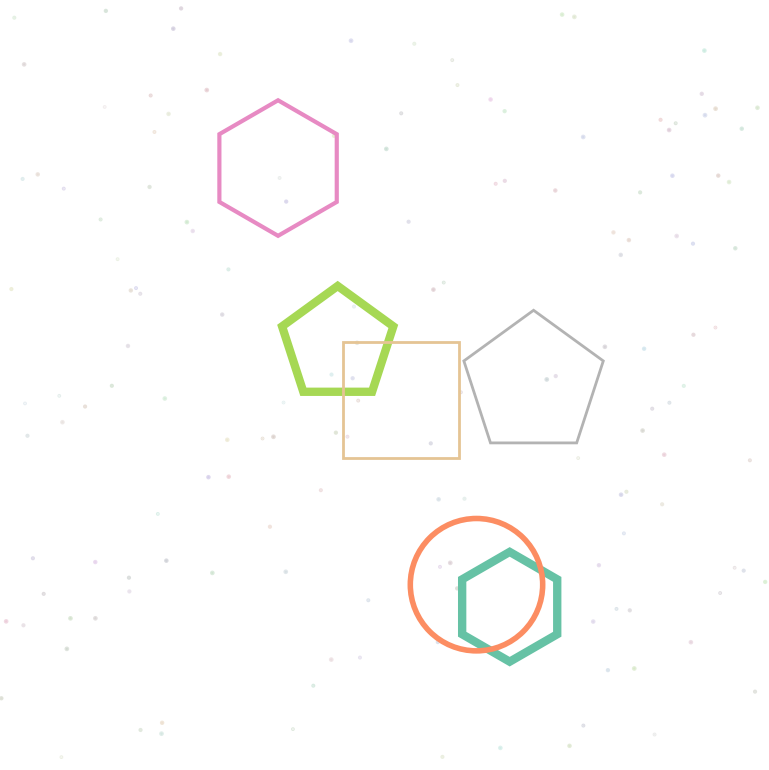[{"shape": "hexagon", "thickness": 3, "radius": 0.36, "center": [0.662, 0.212]}, {"shape": "circle", "thickness": 2, "radius": 0.43, "center": [0.619, 0.241]}, {"shape": "hexagon", "thickness": 1.5, "radius": 0.44, "center": [0.361, 0.782]}, {"shape": "pentagon", "thickness": 3, "radius": 0.38, "center": [0.439, 0.553]}, {"shape": "square", "thickness": 1, "radius": 0.38, "center": [0.521, 0.481]}, {"shape": "pentagon", "thickness": 1, "radius": 0.48, "center": [0.693, 0.502]}]